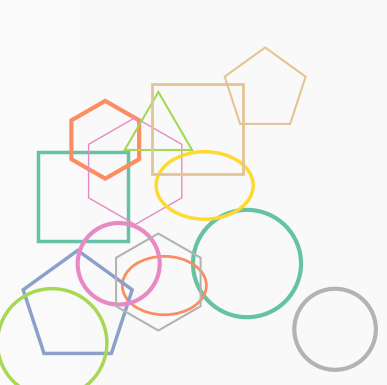[{"shape": "square", "thickness": 2.5, "radius": 0.58, "center": [0.214, 0.489]}, {"shape": "circle", "thickness": 3, "radius": 0.7, "center": [0.637, 0.315]}, {"shape": "hexagon", "thickness": 3, "radius": 0.5, "center": [0.272, 0.637]}, {"shape": "oval", "thickness": 2, "radius": 0.54, "center": [0.424, 0.258]}, {"shape": "pentagon", "thickness": 2.5, "radius": 0.74, "center": [0.201, 0.202]}, {"shape": "circle", "thickness": 3, "radius": 0.53, "center": [0.306, 0.315]}, {"shape": "hexagon", "thickness": 1, "radius": 0.69, "center": [0.349, 0.556]}, {"shape": "triangle", "thickness": 1.5, "radius": 0.5, "center": [0.409, 0.661]}, {"shape": "circle", "thickness": 2.5, "radius": 0.71, "center": [0.135, 0.109]}, {"shape": "oval", "thickness": 2.5, "radius": 0.63, "center": [0.528, 0.518]}, {"shape": "pentagon", "thickness": 1.5, "radius": 0.55, "center": [0.684, 0.767]}, {"shape": "square", "thickness": 2, "radius": 0.59, "center": [0.509, 0.665]}, {"shape": "hexagon", "thickness": 1.5, "radius": 0.63, "center": [0.409, 0.267]}, {"shape": "circle", "thickness": 3, "radius": 0.53, "center": [0.865, 0.145]}]